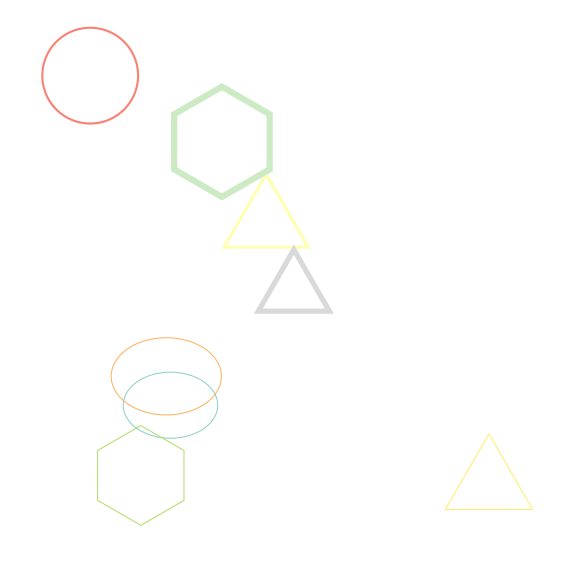[{"shape": "oval", "thickness": 0.5, "radius": 0.41, "center": [0.295, 0.297]}, {"shape": "triangle", "thickness": 1.5, "radius": 0.42, "center": [0.461, 0.613]}, {"shape": "circle", "thickness": 1, "radius": 0.41, "center": [0.156, 0.868]}, {"shape": "oval", "thickness": 0.5, "radius": 0.48, "center": [0.288, 0.347]}, {"shape": "hexagon", "thickness": 0.5, "radius": 0.43, "center": [0.244, 0.176]}, {"shape": "triangle", "thickness": 2.5, "radius": 0.36, "center": [0.509, 0.496]}, {"shape": "hexagon", "thickness": 3, "radius": 0.48, "center": [0.384, 0.754]}, {"shape": "triangle", "thickness": 0.5, "radius": 0.44, "center": [0.847, 0.161]}]